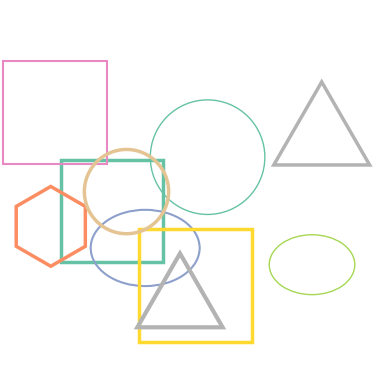[{"shape": "square", "thickness": 2.5, "radius": 0.66, "center": [0.291, 0.453]}, {"shape": "circle", "thickness": 1, "radius": 0.74, "center": [0.539, 0.592]}, {"shape": "hexagon", "thickness": 2.5, "radius": 0.52, "center": [0.132, 0.412]}, {"shape": "oval", "thickness": 1.5, "radius": 0.71, "center": [0.377, 0.356]}, {"shape": "square", "thickness": 1.5, "radius": 0.67, "center": [0.143, 0.708]}, {"shape": "oval", "thickness": 1, "radius": 0.56, "center": [0.81, 0.312]}, {"shape": "square", "thickness": 2.5, "radius": 0.73, "center": [0.507, 0.258]}, {"shape": "circle", "thickness": 2.5, "radius": 0.55, "center": [0.329, 0.502]}, {"shape": "triangle", "thickness": 2.5, "radius": 0.72, "center": [0.836, 0.643]}, {"shape": "triangle", "thickness": 3, "radius": 0.64, "center": [0.467, 0.214]}]